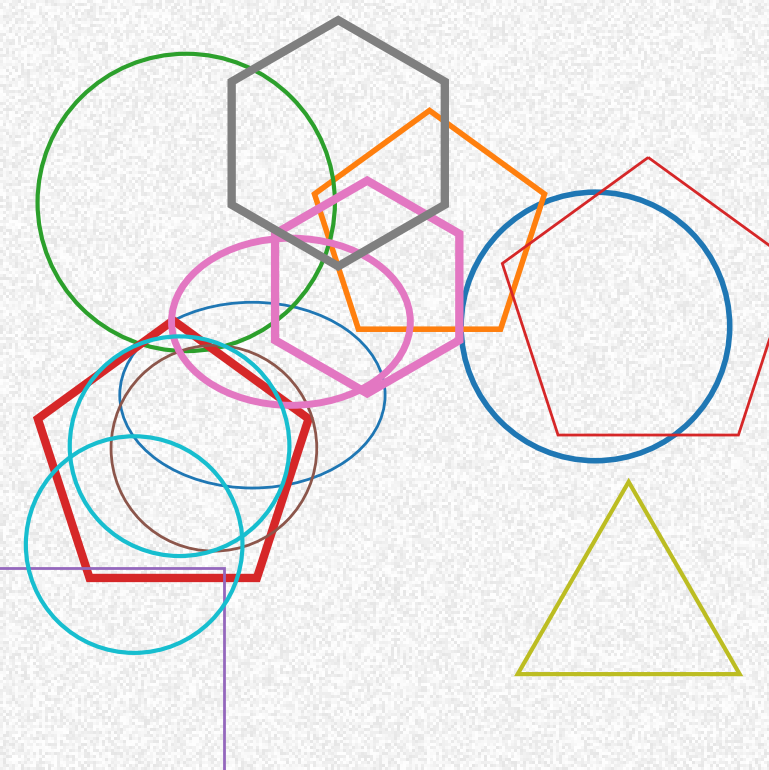[{"shape": "oval", "thickness": 1, "radius": 0.86, "center": [0.328, 0.487]}, {"shape": "circle", "thickness": 2, "radius": 0.87, "center": [0.773, 0.576]}, {"shape": "pentagon", "thickness": 2, "radius": 0.79, "center": [0.558, 0.7]}, {"shape": "circle", "thickness": 1.5, "radius": 0.97, "center": [0.242, 0.737]}, {"shape": "pentagon", "thickness": 1, "radius": 1.0, "center": [0.842, 0.596]}, {"shape": "pentagon", "thickness": 3, "radius": 0.92, "center": [0.225, 0.399]}, {"shape": "square", "thickness": 1, "radius": 0.75, "center": [0.142, 0.113]}, {"shape": "circle", "thickness": 1, "radius": 0.67, "center": [0.278, 0.418]}, {"shape": "hexagon", "thickness": 3, "radius": 0.69, "center": [0.477, 0.627]}, {"shape": "oval", "thickness": 2.5, "radius": 0.78, "center": [0.378, 0.582]}, {"shape": "hexagon", "thickness": 3, "radius": 0.8, "center": [0.439, 0.814]}, {"shape": "triangle", "thickness": 1.5, "radius": 0.83, "center": [0.816, 0.208]}, {"shape": "circle", "thickness": 1.5, "radius": 0.71, "center": [0.233, 0.42]}, {"shape": "circle", "thickness": 1.5, "radius": 0.7, "center": [0.174, 0.293]}]